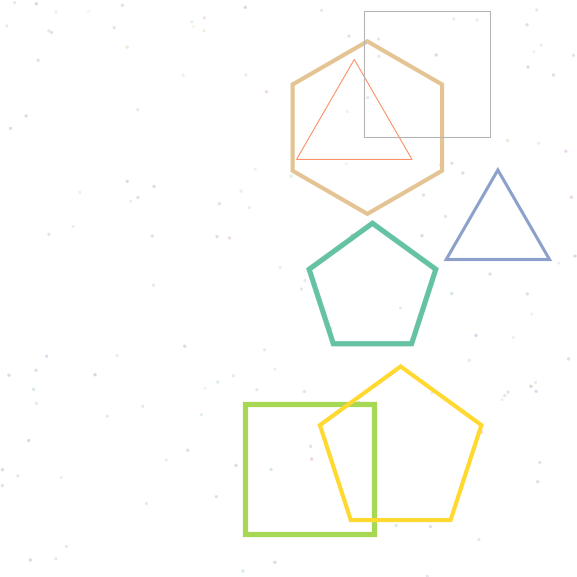[{"shape": "pentagon", "thickness": 2.5, "radius": 0.58, "center": [0.645, 0.497]}, {"shape": "triangle", "thickness": 0.5, "radius": 0.58, "center": [0.613, 0.781]}, {"shape": "triangle", "thickness": 1.5, "radius": 0.52, "center": [0.862, 0.601]}, {"shape": "square", "thickness": 2.5, "radius": 0.56, "center": [0.536, 0.187]}, {"shape": "pentagon", "thickness": 2, "radius": 0.74, "center": [0.694, 0.218]}, {"shape": "hexagon", "thickness": 2, "radius": 0.75, "center": [0.636, 0.778]}, {"shape": "square", "thickness": 0.5, "radius": 0.55, "center": [0.739, 0.871]}]